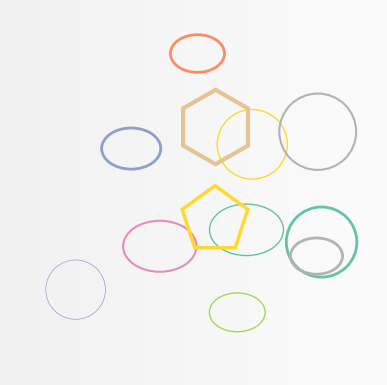[{"shape": "circle", "thickness": 2, "radius": 0.46, "center": [0.83, 0.371]}, {"shape": "oval", "thickness": 1, "radius": 0.48, "center": [0.636, 0.403]}, {"shape": "oval", "thickness": 2, "radius": 0.35, "center": [0.51, 0.861]}, {"shape": "circle", "thickness": 0.5, "radius": 0.38, "center": [0.195, 0.248]}, {"shape": "oval", "thickness": 2, "radius": 0.38, "center": [0.339, 0.614]}, {"shape": "oval", "thickness": 1.5, "radius": 0.47, "center": [0.412, 0.36]}, {"shape": "oval", "thickness": 1, "radius": 0.36, "center": [0.612, 0.189]}, {"shape": "pentagon", "thickness": 2.5, "radius": 0.45, "center": [0.555, 0.429]}, {"shape": "circle", "thickness": 1, "radius": 0.45, "center": [0.651, 0.625]}, {"shape": "hexagon", "thickness": 3, "radius": 0.48, "center": [0.556, 0.67]}, {"shape": "circle", "thickness": 1.5, "radius": 0.5, "center": [0.82, 0.658]}, {"shape": "oval", "thickness": 2, "radius": 0.34, "center": [0.817, 0.335]}]